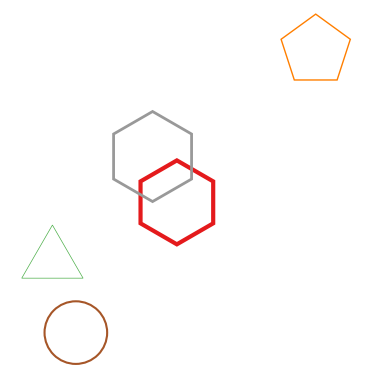[{"shape": "hexagon", "thickness": 3, "radius": 0.54, "center": [0.459, 0.474]}, {"shape": "triangle", "thickness": 0.5, "radius": 0.46, "center": [0.136, 0.323]}, {"shape": "pentagon", "thickness": 1, "radius": 0.47, "center": [0.82, 0.869]}, {"shape": "circle", "thickness": 1.5, "radius": 0.41, "center": [0.197, 0.136]}, {"shape": "hexagon", "thickness": 2, "radius": 0.58, "center": [0.396, 0.593]}]